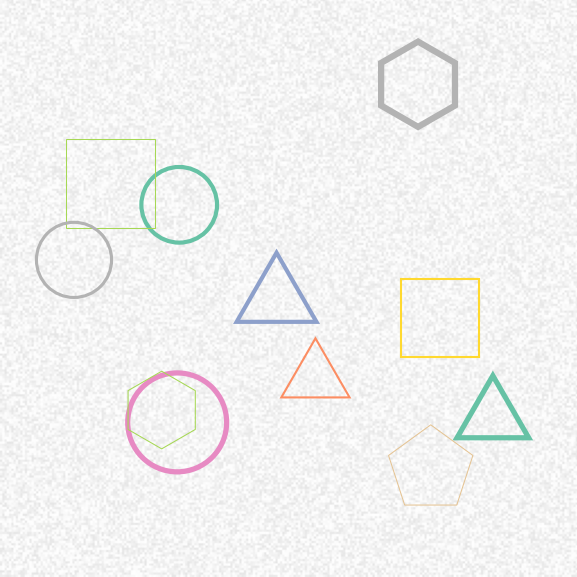[{"shape": "circle", "thickness": 2, "radius": 0.33, "center": [0.31, 0.645]}, {"shape": "triangle", "thickness": 2.5, "radius": 0.36, "center": [0.853, 0.277]}, {"shape": "triangle", "thickness": 1, "radius": 0.34, "center": [0.546, 0.345]}, {"shape": "triangle", "thickness": 2, "radius": 0.4, "center": [0.479, 0.482]}, {"shape": "circle", "thickness": 2.5, "radius": 0.43, "center": [0.307, 0.268]}, {"shape": "hexagon", "thickness": 0.5, "radius": 0.34, "center": [0.28, 0.289]}, {"shape": "square", "thickness": 0.5, "radius": 0.38, "center": [0.191, 0.681]}, {"shape": "square", "thickness": 1, "radius": 0.34, "center": [0.762, 0.449]}, {"shape": "pentagon", "thickness": 0.5, "radius": 0.38, "center": [0.746, 0.187]}, {"shape": "hexagon", "thickness": 3, "radius": 0.37, "center": [0.724, 0.853]}, {"shape": "circle", "thickness": 1.5, "radius": 0.33, "center": [0.128, 0.549]}]